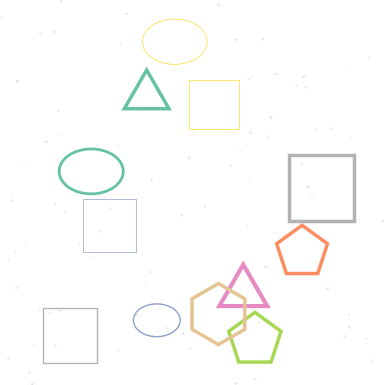[{"shape": "triangle", "thickness": 2.5, "radius": 0.33, "center": [0.381, 0.751]}, {"shape": "oval", "thickness": 2, "radius": 0.42, "center": [0.237, 0.555]}, {"shape": "pentagon", "thickness": 2.5, "radius": 0.35, "center": [0.785, 0.346]}, {"shape": "oval", "thickness": 1, "radius": 0.3, "center": [0.407, 0.168]}, {"shape": "square", "thickness": 0.5, "radius": 0.34, "center": [0.284, 0.414]}, {"shape": "triangle", "thickness": 3, "radius": 0.36, "center": [0.632, 0.241]}, {"shape": "pentagon", "thickness": 2.5, "radius": 0.36, "center": [0.662, 0.117]}, {"shape": "oval", "thickness": 0.5, "radius": 0.42, "center": [0.454, 0.892]}, {"shape": "square", "thickness": 0.5, "radius": 0.32, "center": [0.556, 0.729]}, {"shape": "hexagon", "thickness": 2.5, "radius": 0.4, "center": [0.567, 0.184]}, {"shape": "square", "thickness": 2.5, "radius": 0.43, "center": [0.835, 0.512]}, {"shape": "square", "thickness": 1, "radius": 0.35, "center": [0.183, 0.129]}]